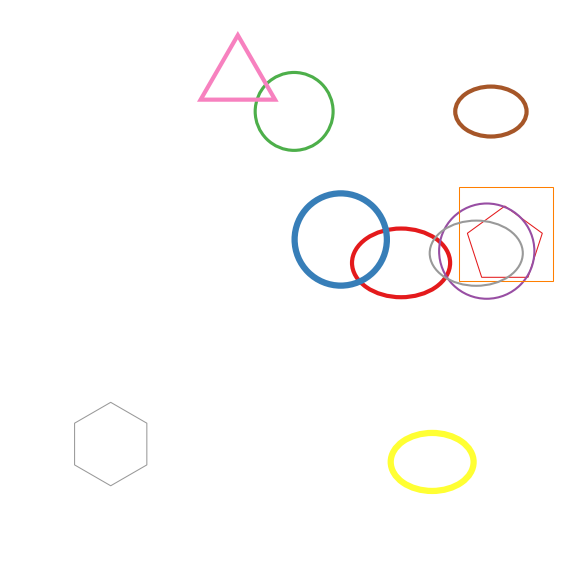[{"shape": "oval", "thickness": 2, "radius": 0.42, "center": [0.694, 0.544]}, {"shape": "pentagon", "thickness": 0.5, "radius": 0.34, "center": [0.874, 0.574]}, {"shape": "circle", "thickness": 3, "radius": 0.4, "center": [0.59, 0.584]}, {"shape": "circle", "thickness": 1.5, "radius": 0.34, "center": [0.509, 0.806]}, {"shape": "circle", "thickness": 1, "radius": 0.41, "center": [0.843, 0.564]}, {"shape": "square", "thickness": 0.5, "radius": 0.41, "center": [0.876, 0.594]}, {"shape": "oval", "thickness": 3, "radius": 0.36, "center": [0.748, 0.199]}, {"shape": "oval", "thickness": 2, "radius": 0.31, "center": [0.85, 0.806]}, {"shape": "triangle", "thickness": 2, "radius": 0.37, "center": [0.412, 0.864]}, {"shape": "oval", "thickness": 1, "radius": 0.4, "center": [0.825, 0.561]}, {"shape": "hexagon", "thickness": 0.5, "radius": 0.36, "center": [0.192, 0.23]}]